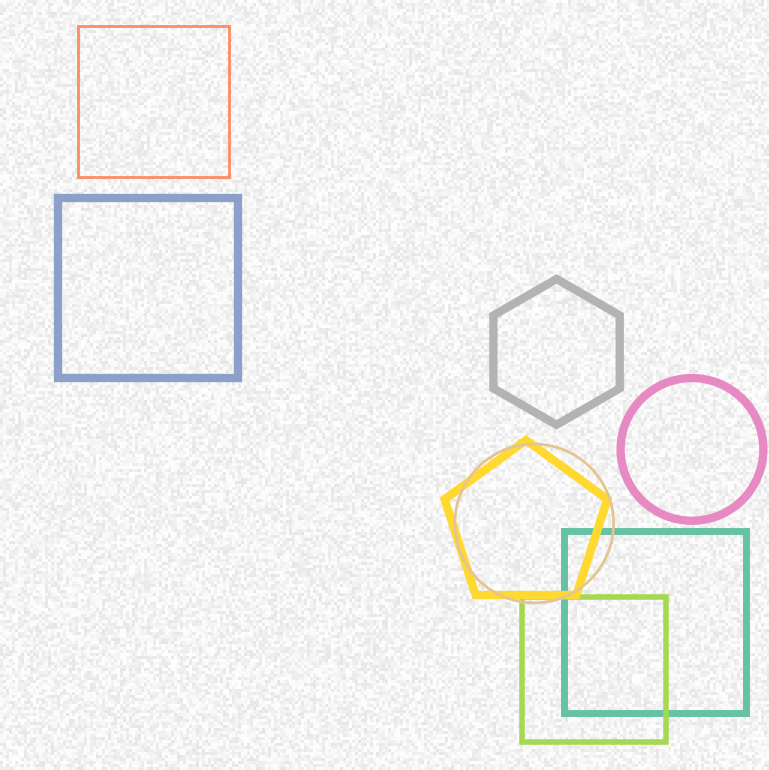[{"shape": "square", "thickness": 2.5, "radius": 0.59, "center": [0.85, 0.192]}, {"shape": "square", "thickness": 1, "radius": 0.49, "center": [0.199, 0.869]}, {"shape": "square", "thickness": 3, "radius": 0.58, "center": [0.192, 0.626]}, {"shape": "circle", "thickness": 3, "radius": 0.46, "center": [0.899, 0.416]}, {"shape": "square", "thickness": 2, "radius": 0.47, "center": [0.771, 0.131]}, {"shape": "pentagon", "thickness": 3, "radius": 0.56, "center": [0.683, 0.317]}, {"shape": "circle", "thickness": 1, "radius": 0.52, "center": [0.694, 0.32]}, {"shape": "hexagon", "thickness": 3, "radius": 0.47, "center": [0.723, 0.543]}]